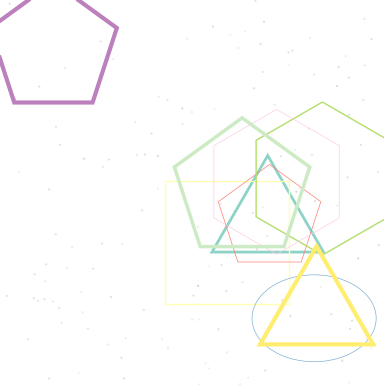[{"shape": "triangle", "thickness": 2, "radius": 0.84, "center": [0.695, 0.429]}, {"shape": "square", "thickness": 1, "radius": 0.8, "center": [0.589, 0.37]}, {"shape": "pentagon", "thickness": 0.5, "radius": 0.7, "center": [0.7, 0.433]}, {"shape": "oval", "thickness": 0.5, "radius": 0.81, "center": [0.816, 0.173]}, {"shape": "hexagon", "thickness": 1, "radius": 0.99, "center": [0.837, 0.536]}, {"shape": "hexagon", "thickness": 0.5, "radius": 0.94, "center": [0.718, 0.528]}, {"shape": "pentagon", "thickness": 3, "radius": 0.87, "center": [0.139, 0.874]}, {"shape": "pentagon", "thickness": 2.5, "radius": 0.92, "center": [0.629, 0.509]}, {"shape": "triangle", "thickness": 3, "radius": 0.85, "center": [0.822, 0.19]}]